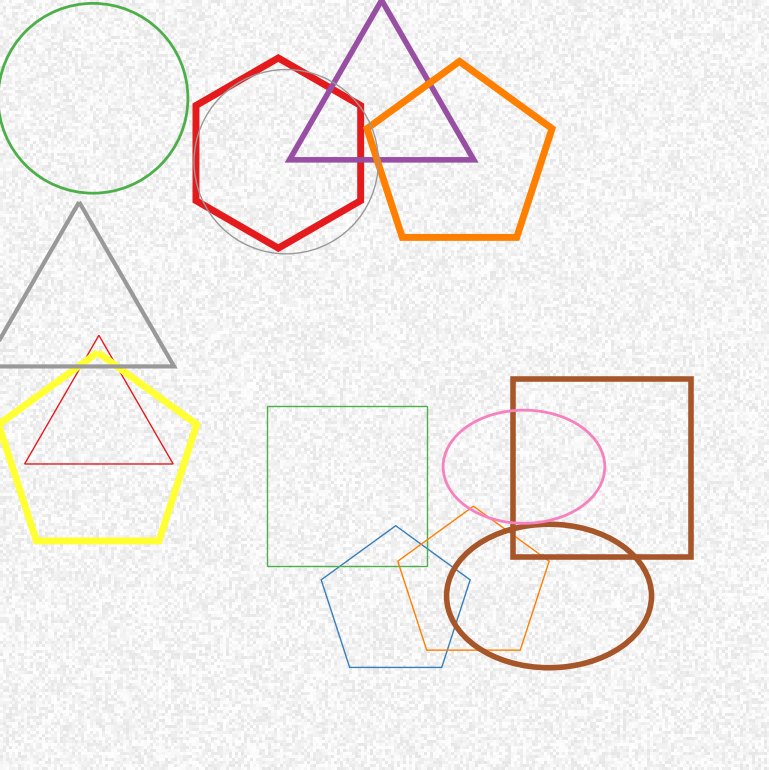[{"shape": "hexagon", "thickness": 2.5, "radius": 0.62, "center": [0.361, 0.801]}, {"shape": "triangle", "thickness": 0.5, "radius": 0.56, "center": [0.128, 0.453]}, {"shape": "pentagon", "thickness": 0.5, "radius": 0.51, "center": [0.514, 0.216]}, {"shape": "circle", "thickness": 1, "radius": 0.62, "center": [0.121, 0.872]}, {"shape": "square", "thickness": 0.5, "radius": 0.52, "center": [0.451, 0.369]}, {"shape": "triangle", "thickness": 2, "radius": 0.69, "center": [0.496, 0.862]}, {"shape": "pentagon", "thickness": 2.5, "radius": 0.63, "center": [0.597, 0.794]}, {"shape": "pentagon", "thickness": 0.5, "radius": 0.52, "center": [0.615, 0.239]}, {"shape": "pentagon", "thickness": 2.5, "radius": 0.68, "center": [0.127, 0.407]}, {"shape": "square", "thickness": 2, "radius": 0.58, "center": [0.782, 0.393]}, {"shape": "oval", "thickness": 2, "radius": 0.67, "center": [0.713, 0.226]}, {"shape": "oval", "thickness": 1, "radius": 0.52, "center": [0.68, 0.394]}, {"shape": "triangle", "thickness": 1.5, "radius": 0.71, "center": [0.103, 0.595]}, {"shape": "circle", "thickness": 0.5, "radius": 0.6, "center": [0.372, 0.79]}]